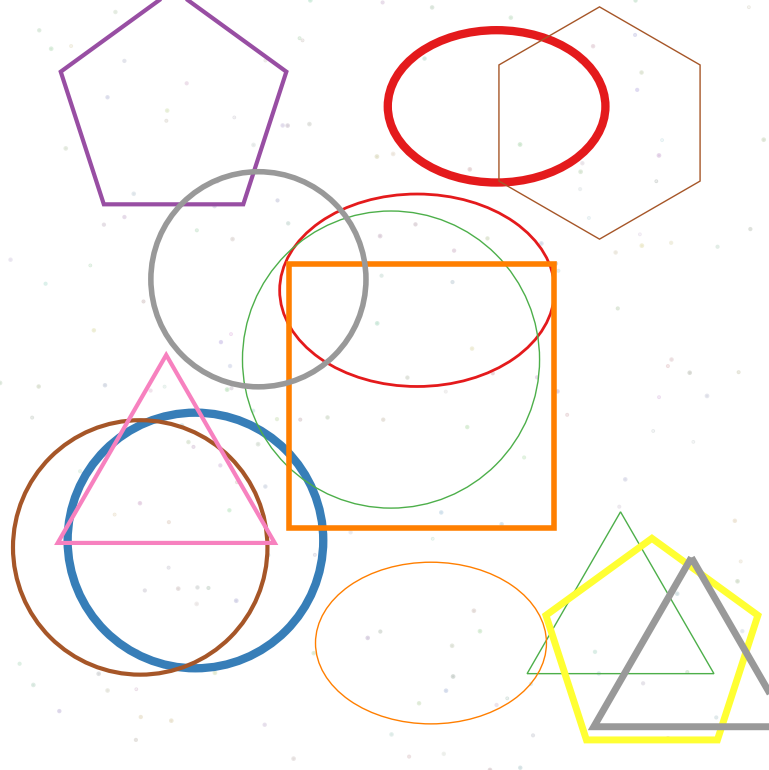[{"shape": "oval", "thickness": 3, "radius": 0.71, "center": [0.645, 0.862]}, {"shape": "oval", "thickness": 1, "radius": 0.89, "center": [0.542, 0.623]}, {"shape": "circle", "thickness": 3, "radius": 0.83, "center": [0.254, 0.298]}, {"shape": "triangle", "thickness": 0.5, "radius": 0.7, "center": [0.806, 0.195]}, {"shape": "circle", "thickness": 0.5, "radius": 0.96, "center": [0.508, 0.533]}, {"shape": "pentagon", "thickness": 1.5, "radius": 0.77, "center": [0.225, 0.859]}, {"shape": "square", "thickness": 2, "radius": 0.86, "center": [0.548, 0.486]}, {"shape": "oval", "thickness": 0.5, "radius": 0.75, "center": [0.56, 0.165]}, {"shape": "pentagon", "thickness": 2.5, "radius": 0.72, "center": [0.847, 0.156]}, {"shape": "hexagon", "thickness": 0.5, "radius": 0.75, "center": [0.779, 0.84]}, {"shape": "circle", "thickness": 1.5, "radius": 0.83, "center": [0.182, 0.289]}, {"shape": "triangle", "thickness": 1.5, "radius": 0.81, "center": [0.216, 0.376]}, {"shape": "circle", "thickness": 2, "radius": 0.7, "center": [0.336, 0.637]}, {"shape": "triangle", "thickness": 2.5, "radius": 0.73, "center": [0.898, 0.129]}]